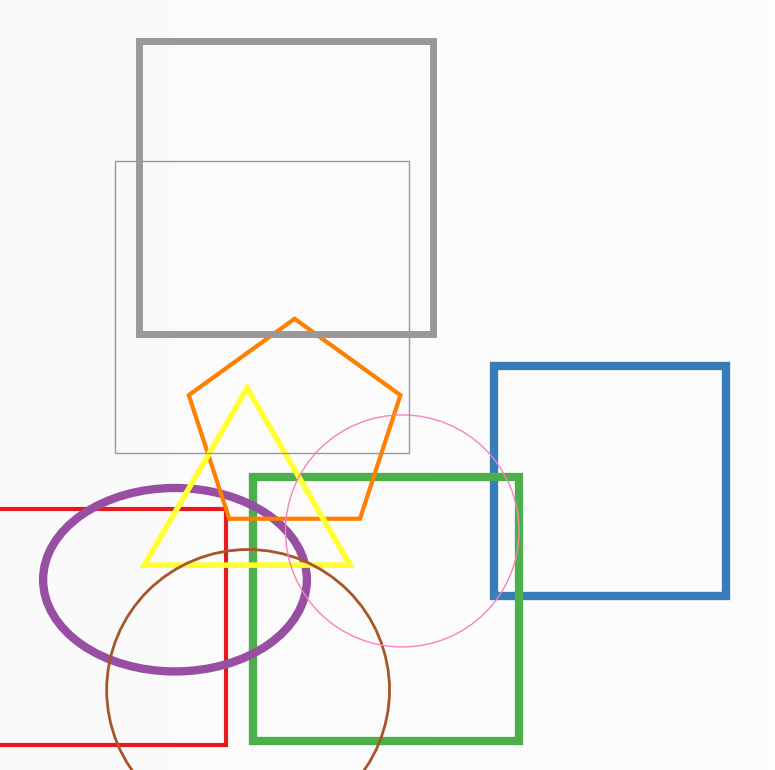[{"shape": "square", "thickness": 1.5, "radius": 0.76, "center": [0.138, 0.186]}, {"shape": "square", "thickness": 3, "radius": 0.75, "center": [0.787, 0.375]}, {"shape": "square", "thickness": 3, "radius": 0.86, "center": [0.498, 0.209]}, {"shape": "oval", "thickness": 3, "radius": 0.85, "center": [0.226, 0.247]}, {"shape": "pentagon", "thickness": 1.5, "radius": 0.72, "center": [0.38, 0.442]}, {"shape": "triangle", "thickness": 2, "radius": 0.77, "center": [0.319, 0.343]}, {"shape": "circle", "thickness": 1, "radius": 0.91, "center": [0.32, 0.104]}, {"shape": "circle", "thickness": 0.5, "radius": 0.75, "center": [0.519, 0.31]}, {"shape": "square", "thickness": 2.5, "radius": 0.95, "center": [0.369, 0.756]}, {"shape": "square", "thickness": 0.5, "radius": 0.95, "center": [0.338, 0.601]}]